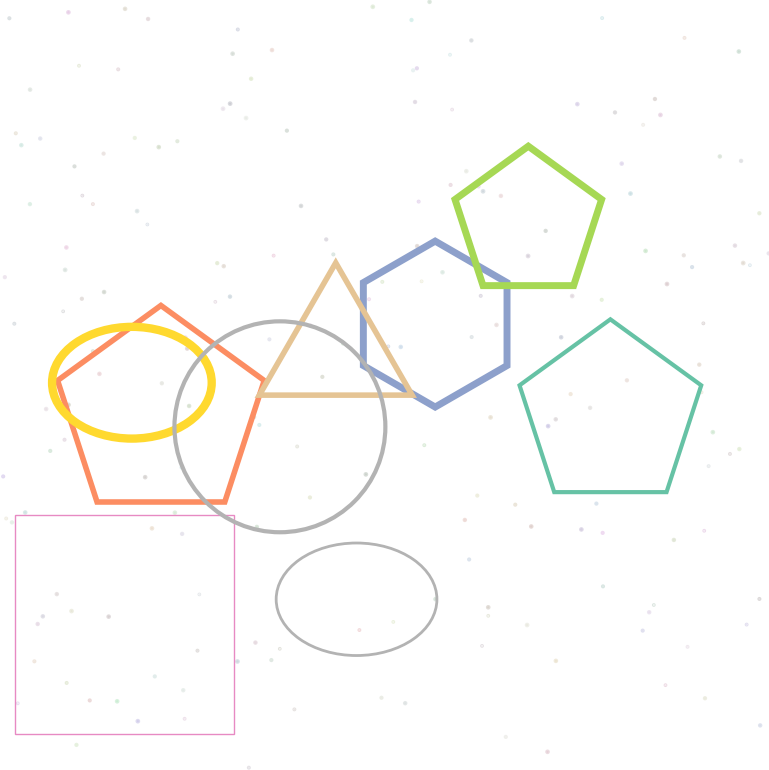[{"shape": "pentagon", "thickness": 1.5, "radius": 0.62, "center": [0.793, 0.461]}, {"shape": "pentagon", "thickness": 2, "radius": 0.71, "center": [0.209, 0.462]}, {"shape": "hexagon", "thickness": 2.5, "radius": 0.54, "center": [0.565, 0.579]}, {"shape": "square", "thickness": 0.5, "radius": 0.71, "center": [0.161, 0.189]}, {"shape": "pentagon", "thickness": 2.5, "radius": 0.5, "center": [0.686, 0.71]}, {"shape": "oval", "thickness": 3, "radius": 0.52, "center": [0.171, 0.503]}, {"shape": "triangle", "thickness": 2, "radius": 0.57, "center": [0.436, 0.544]}, {"shape": "circle", "thickness": 1.5, "radius": 0.68, "center": [0.364, 0.446]}, {"shape": "oval", "thickness": 1, "radius": 0.52, "center": [0.463, 0.222]}]